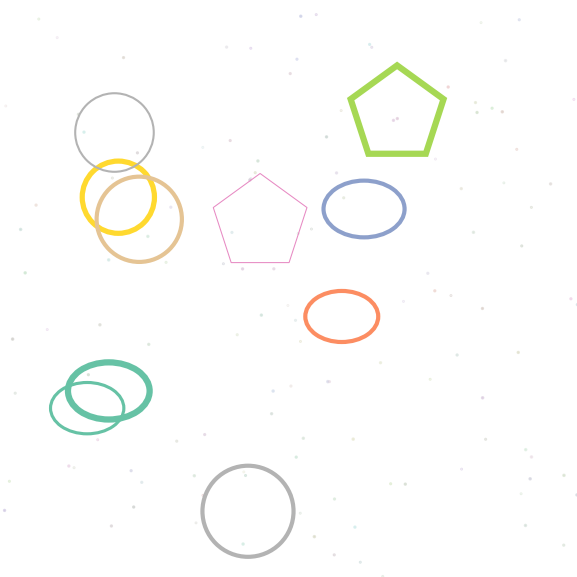[{"shape": "oval", "thickness": 1.5, "radius": 0.32, "center": [0.151, 0.292]}, {"shape": "oval", "thickness": 3, "radius": 0.35, "center": [0.188, 0.322]}, {"shape": "oval", "thickness": 2, "radius": 0.32, "center": [0.592, 0.451]}, {"shape": "oval", "thickness": 2, "radius": 0.35, "center": [0.63, 0.637]}, {"shape": "pentagon", "thickness": 0.5, "radius": 0.43, "center": [0.45, 0.613]}, {"shape": "pentagon", "thickness": 3, "radius": 0.42, "center": [0.688, 0.801]}, {"shape": "circle", "thickness": 2.5, "radius": 0.31, "center": [0.205, 0.658]}, {"shape": "circle", "thickness": 2, "radius": 0.37, "center": [0.241, 0.619]}, {"shape": "circle", "thickness": 1, "radius": 0.34, "center": [0.198, 0.77]}, {"shape": "circle", "thickness": 2, "radius": 0.39, "center": [0.429, 0.114]}]